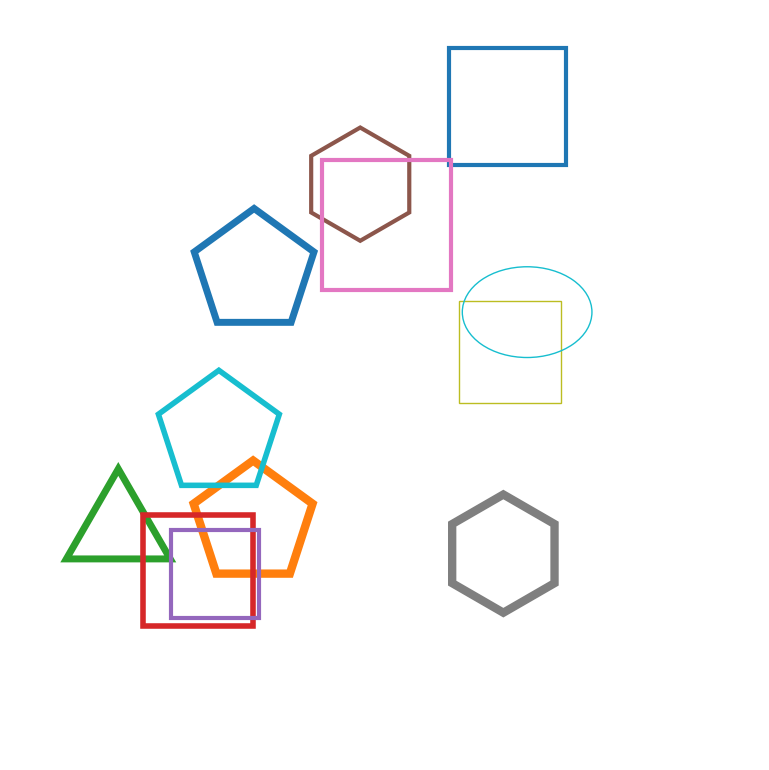[{"shape": "pentagon", "thickness": 2.5, "radius": 0.41, "center": [0.33, 0.648]}, {"shape": "square", "thickness": 1.5, "radius": 0.38, "center": [0.659, 0.862]}, {"shape": "pentagon", "thickness": 3, "radius": 0.41, "center": [0.329, 0.321]}, {"shape": "triangle", "thickness": 2.5, "radius": 0.39, "center": [0.154, 0.313]}, {"shape": "square", "thickness": 2, "radius": 0.36, "center": [0.257, 0.259]}, {"shape": "square", "thickness": 1.5, "radius": 0.29, "center": [0.28, 0.255]}, {"shape": "hexagon", "thickness": 1.5, "radius": 0.37, "center": [0.468, 0.761]}, {"shape": "square", "thickness": 1.5, "radius": 0.42, "center": [0.502, 0.708]}, {"shape": "hexagon", "thickness": 3, "radius": 0.38, "center": [0.654, 0.281]}, {"shape": "square", "thickness": 0.5, "radius": 0.33, "center": [0.662, 0.543]}, {"shape": "pentagon", "thickness": 2, "radius": 0.41, "center": [0.284, 0.436]}, {"shape": "oval", "thickness": 0.5, "radius": 0.42, "center": [0.685, 0.595]}]